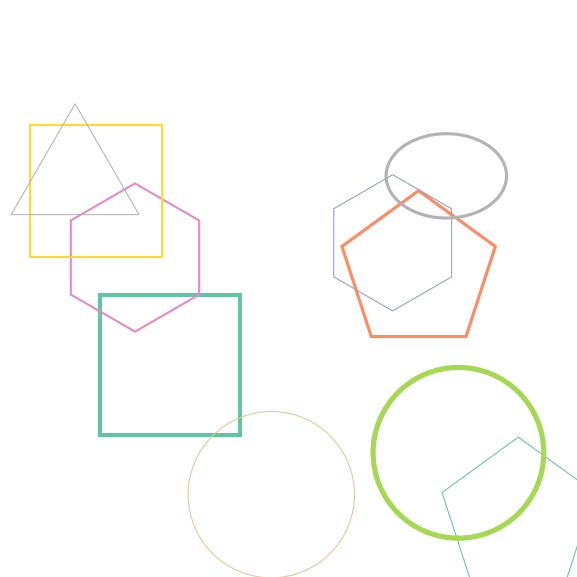[{"shape": "pentagon", "thickness": 0.5, "radius": 0.69, "center": [0.898, 0.103]}, {"shape": "square", "thickness": 2, "radius": 0.6, "center": [0.295, 0.366]}, {"shape": "pentagon", "thickness": 1.5, "radius": 0.7, "center": [0.725, 0.529]}, {"shape": "hexagon", "thickness": 0.5, "radius": 0.59, "center": [0.68, 0.579]}, {"shape": "hexagon", "thickness": 1, "radius": 0.64, "center": [0.234, 0.553]}, {"shape": "circle", "thickness": 2.5, "radius": 0.74, "center": [0.794, 0.215]}, {"shape": "square", "thickness": 1, "radius": 0.57, "center": [0.166, 0.669]}, {"shape": "circle", "thickness": 0.5, "radius": 0.72, "center": [0.47, 0.143]}, {"shape": "oval", "thickness": 1.5, "radius": 0.52, "center": [0.773, 0.695]}, {"shape": "triangle", "thickness": 0.5, "radius": 0.64, "center": [0.13, 0.691]}]